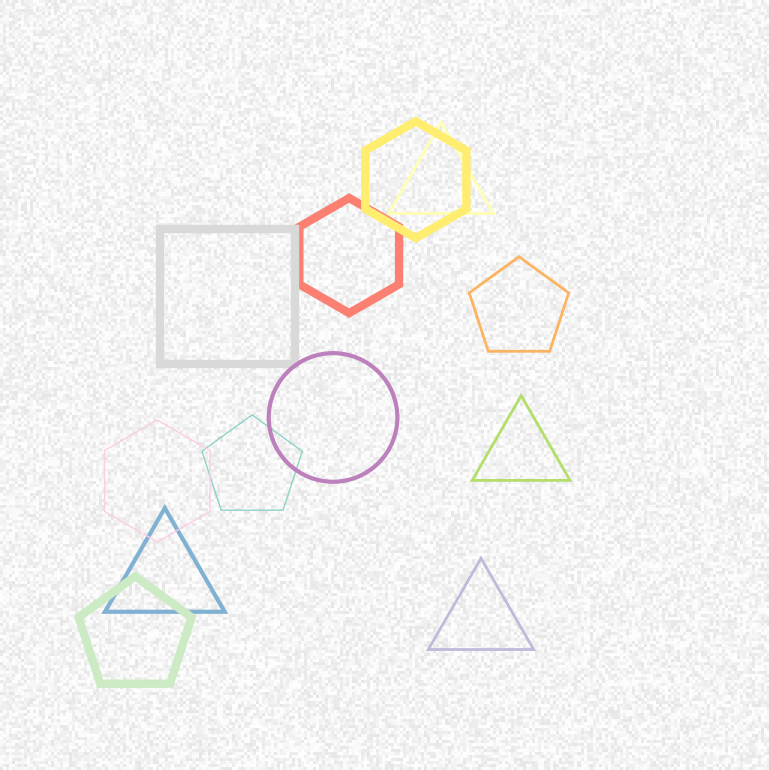[{"shape": "pentagon", "thickness": 0.5, "radius": 0.34, "center": [0.327, 0.393]}, {"shape": "triangle", "thickness": 1, "radius": 0.39, "center": [0.573, 0.762]}, {"shape": "triangle", "thickness": 1, "radius": 0.4, "center": [0.625, 0.196]}, {"shape": "hexagon", "thickness": 3, "radius": 0.37, "center": [0.454, 0.668]}, {"shape": "triangle", "thickness": 1.5, "radius": 0.45, "center": [0.214, 0.25]}, {"shape": "pentagon", "thickness": 1, "radius": 0.34, "center": [0.674, 0.599]}, {"shape": "triangle", "thickness": 1, "radius": 0.37, "center": [0.677, 0.413]}, {"shape": "hexagon", "thickness": 0.5, "radius": 0.4, "center": [0.204, 0.375]}, {"shape": "square", "thickness": 3, "radius": 0.44, "center": [0.295, 0.615]}, {"shape": "circle", "thickness": 1.5, "radius": 0.42, "center": [0.433, 0.458]}, {"shape": "pentagon", "thickness": 3, "radius": 0.39, "center": [0.175, 0.174]}, {"shape": "hexagon", "thickness": 3, "radius": 0.38, "center": [0.54, 0.767]}]